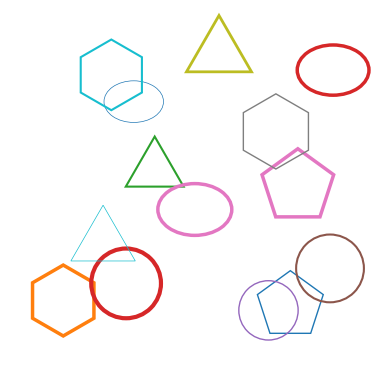[{"shape": "oval", "thickness": 0.5, "radius": 0.39, "center": [0.347, 0.736]}, {"shape": "pentagon", "thickness": 1, "radius": 0.45, "center": [0.754, 0.207]}, {"shape": "hexagon", "thickness": 2.5, "radius": 0.46, "center": [0.164, 0.219]}, {"shape": "triangle", "thickness": 1.5, "radius": 0.43, "center": [0.402, 0.559]}, {"shape": "oval", "thickness": 2.5, "radius": 0.47, "center": [0.865, 0.818]}, {"shape": "circle", "thickness": 3, "radius": 0.45, "center": [0.328, 0.264]}, {"shape": "circle", "thickness": 1, "radius": 0.39, "center": [0.697, 0.194]}, {"shape": "circle", "thickness": 1.5, "radius": 0.44, "center": [0.857, 0.303]}, {"shape": "oval", "thickness": 2.5, "radius": 0.48, "center": [0.506, 0.456]}, {"shape": "pentagon", "thickness": 2.5, "radius": 0.49, "center": [0.774, 0.516]}, {"shape": "hexagon", "thickness": 1, "radius": 0.49, "center": [0.717, 0.659]}, {"shape": "triangle", "thickness": 2, "radius": 0.49, "center": [0.569, 0.862]}, {"shape": "triangle", "thickness": 0.5, "radius": 0.48, "center": [0.268, 0.37]}, {"shape": "hexagon", "thickness": 1.5, "radius": 0.46, "center": [0.289, 0.806]}]